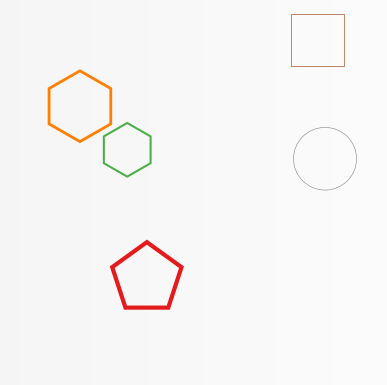[{"shape": "pentagon", "thickness": 3, "radius": 0.47, "center": [0.379, 0.277]}, {"shape": "hexagon", "thickness": 1.5, "radius": 0.35, "center": [0.328, 0.611]}, {"shape": "hexagon", "thickness": 2, "radius": 0.46, "center": [0.206, 0.724]}, {"shape": "square", "thickness": 0.5, "radius": 0.34, "center": [0.82, 0.896]}, {"shape": "circle", "thickness": 0.5, "radius": 0.41, "center": [0.839, 0.588]}]